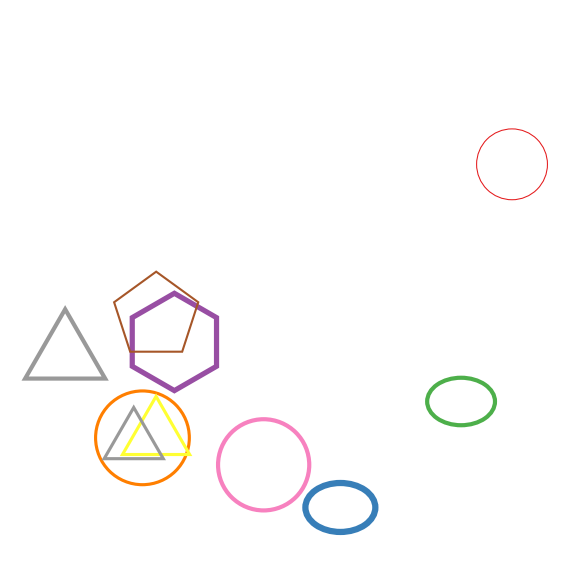[{"shape": "circle", "thickness": 0.5, "radius": 0.31, "center": [0.887, 0.715]}, {"shape": "oval", "thickness": 3, "radius": 0.3, "center": [0.589, 0.12]}, {"shape": "oval", "thickness": 2, "radius": 0.29, "center": [0.798, 0.304]}, {"shape": "hexagon", "thickness": 2.5, "radius": 0.42, "center": [0.302, 0.407]}, {"shape": "circle", "thickness": 1.5, "radius": 0.41, "center": [0.247, 0.241]}, {"shape": "triangle", "thickness": 1.5, "radius": 0.34, "center": [0.27, 0.246]}, {"shape": "pentagon", "thickness": 1, "radius": 0.38, "center": [0.27, 0.452]}, {"shape": "circle", "thickness": 2, "radius": 0.39, "center": [0.457, 0.194]}, {"shape": "triangle", "thickness": 2, "radius": 0.4, "center": [0.113, 0.384]}, {"shape": "triangle", "thickness": 1.5, "radius": 0.3, "center": [0.232, 0.234]}]